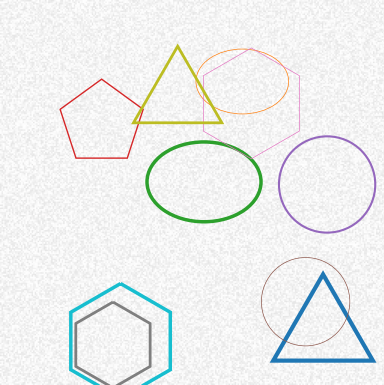[{"shape": "triangle", "thickness": 3, "radius": 0.75, "center": [0.839, 0.138]}, {"shape": "oval", "thickness": 0.5, "radius": 0.6, "center": [0.629, 0.788]}, {"shape": "oval", "thickness": 2.5, "radius": 0.74, "center": [0.53, 0.528]}, {"shape": "pentagon", "thickness": 1, "radius": 0.57, "center": [0.264, 0.681]}, {"shape": "circle", "thickness": 1.5, "radius": 0.63, "center": [0.85, 0.521]}, {"shape": "circle", "thickness": 0.5, "radius": 0.57, "center": [0.794, 0.216]}, {"shape": "hexagon", "thickness": 0.5, "radius": 0.72, "center": [0.653, 0.731]}, {"shape": "hexagon", "thickness": 2, "radius": 0.56, "center": [0.293, 0.104]}, {"shape": "triangle", "thickness": 2, "radius": 0.66, "center": [0.462, 0.747]}, {"shape": "hexagon", "thickness": 2.5, "radius": 0.75, "center": [0.313, 0.114]}]